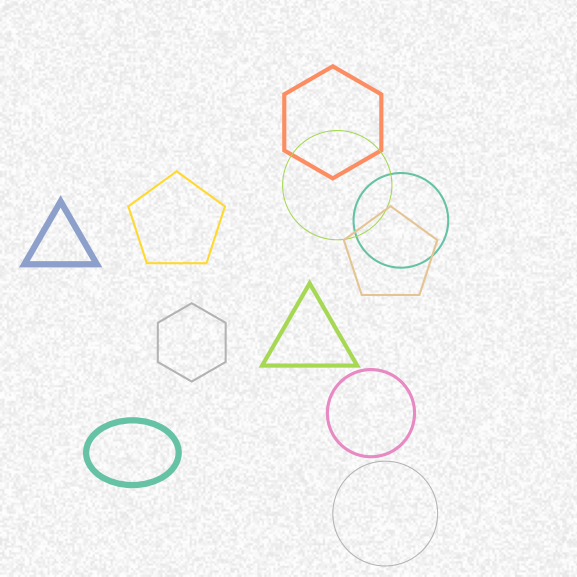[{"shape": "circle", "thickness": 1, "radius": 0.41, "center": [0.694, 0.618]}, {"shape": "oval", "thickness": 3, "radius": 0.4, "center": [0.229, 0.215]}, {"shape": "hexagon", "thickness": 2, "radius": 0.49, "center": [0.576, 0.787]}, {"shape": "triangle", "thickness": 3, "radius": 0.36, "center": [0.105, 0.578]}, {"shape": "circle", "thickness": 1.5, "radius": 0.38, "center": [0.642, 0.284]}, {"shape": "circle", "thickness": 0.5, "radius": 0.47, "center": [0.584, 0.679]}, {"shape": "triangle", "thickness": 2, "radius": 0.47, "center": [0.536, 0.414]}, {"shape": "pentagon", "thickness": 1, "radius": 0.44, "center": [0.306, 0.615]}, {"shape": "pentagon", "thickness": 1, "radius": 0.43, "center": [0.676, 0.557]}, {"shape": "hexagon", "thickness": 1, "radius": 0.34, "center": [0.332, 0.406]}, {"shape": "circle", "thickness": 0.5, "radius": 0.45, "center": [0.667, 0.11]}]